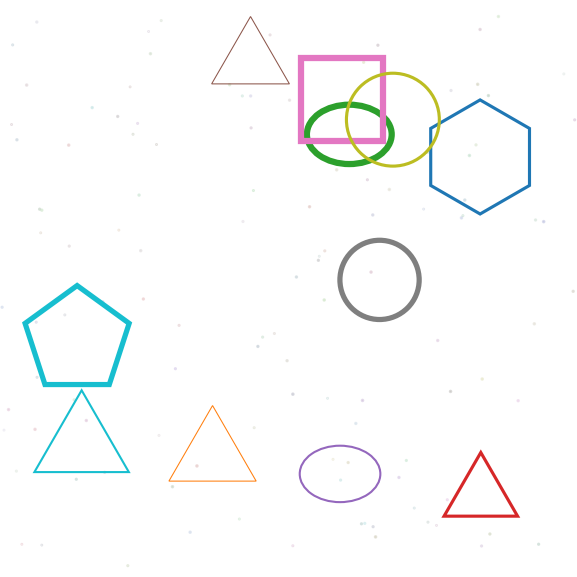[{"shape": "hexagon", "thickness": 1.5, "radius": 0.49, "center": [0.831, 0.727]}, {"shape": "triangle", "thickness": 0.5, "radius": 0.44, "center": [0.368, 0.21]}, {"shape": "oval", "thickness": 3, "radius": 0.37, "center": [0.605, 0.766]}, {"shape": "triangle", "thickness": 1.5, "radius": 0.37, "center": [0.833, 0.142]}, {"shape": "oval", "thickness": 1, "radius": 0.35, "center": [0.589, 0.178]}, {"shape": "triangle", "thickness": 0.5, "radius": 0.39, "center": [0.434, 0.893]}, {"shape": "square", "thickness": 3, "radius": 0.36, "center": [0.592, 0.826]}, {"shape": "circle", "thickness": 2.5, "radius": 0.34, "center": [0.657, 0.514]}, {"shape": "circle", "thickness": 1.5, "radius": 0.4, "center": [0.68, 0.792]}, {"shape": "pentagon", "thickness": 2.5, "radius": 0.47, "center": [0.134, 0.41]}, {"shape": "triangle", "thickness": 1, "radius": 0.47, "center": [0.141, 0.229]}]